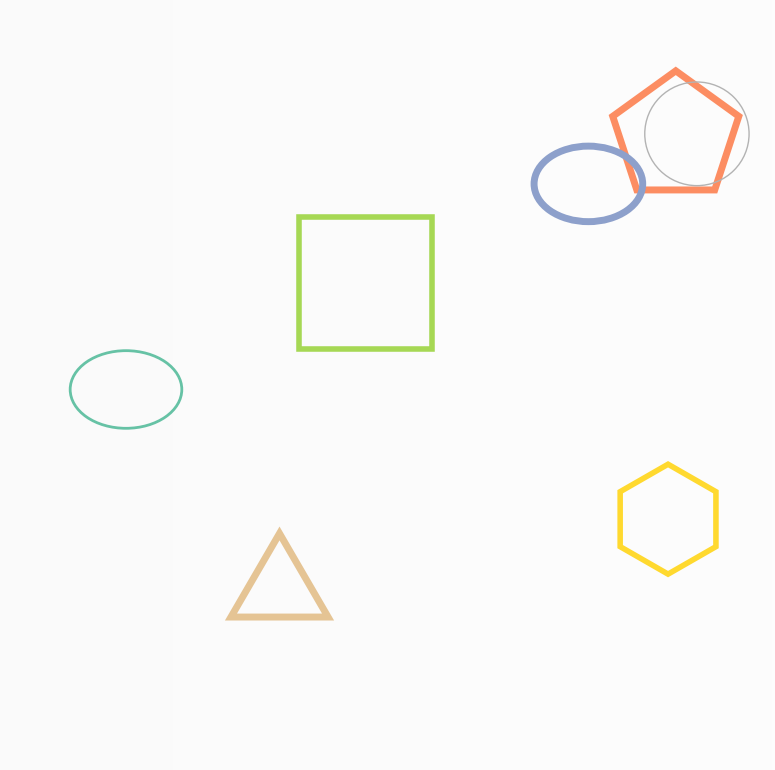[{"shape": "oval", "thickness": 1, "radius": 0.36, "center": [0.163, 0.494]}, {"shape": "pentagon", "thickness": 2.5, "radius": 0.43, "center": [0.872, 0.823]}, {"shape": "oval", "thickness": 2.5, "radius": 0.35, "center": [0.759, 0.761]}, {"shape": "square", "thickness": 2, "radius": 0.43, "center": [0.471, 0.632]}, {"shape": "hexagon", "thickness": 2, "radius": 0.36, "center": [0.862, 0.326]}, {"shape": "triangle", "thickness": 2.5, "radius": 0.36, "center": [0.361, 0.235]}, {"shape": "circle", "thickness": 0.5, "radius": 0.34, "center": [0.899, 0.826]}]